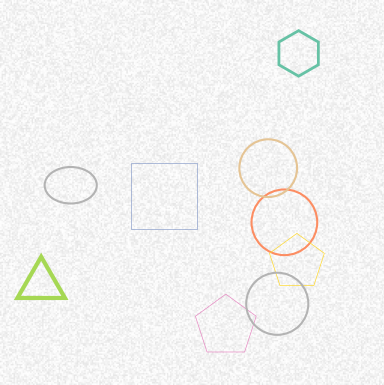[{"shape": "hexagon", "thickness": 2, "radius": 0.3, "center": [0.776, 0.861]}, {"shape": "circle", "thickness": 1.5, "radius": 0.43, "center": [0.739, 0.423]}, {"shape": "square", "thickness": 0.5, "radius": 0.43, "center": [0.426, 0.49]}, {"shape": "pentagon", "thickness": 0.5, "radius": 0.42, "center": [0.586, 0.153]}, {"shape": "triangle", "thickness": 3, "radius": 0.36, "center": [0.107, 0.262]}, {"shape": "pentagon", "thickness": 0.5, "radius": 0.37, "center": [0.771, 0.319]}, {"shape": "circle", "thickness": 1.5, "radius": 0.37, "center": [0.697, 0.563]}, {"shape": "oval", "thickness": 1.5, "radius": 0.34, "center": [0.184, 0.519]}, {"shape": "circle", "thickness": 1.5, "radius": 0.4, "center": [0.72, 0.211]}]